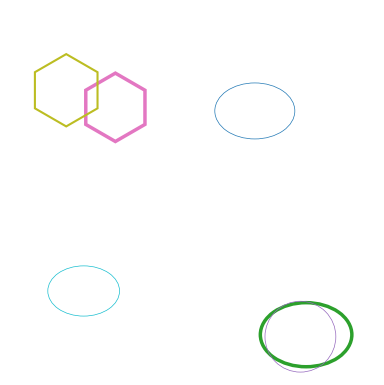[{"shape": "oval", "thickness": 0.5, "radius": 0.52, "center": [0.662, 0.712]}, {"shape": "oval", "thickness": 2.5, "radius": 0.59, "center": [0.795, 0.131]}, {"shape": "circle", "thickness": 0.5, "radius": 0.46, "center": [0.78, 0.126]}, {"shape": "hexagon", "thickness": 2.5, "radius": 0.44, "center": [0.3, 0.721]}, {"shape": "hexagon", "thickness": 1.5, "radius": 0.47, "center": [0.172, 0.766]}, {"shape": "oval", "thickness": 0.5, "radius": 0.47, "center": [0.217, 0.244]}]